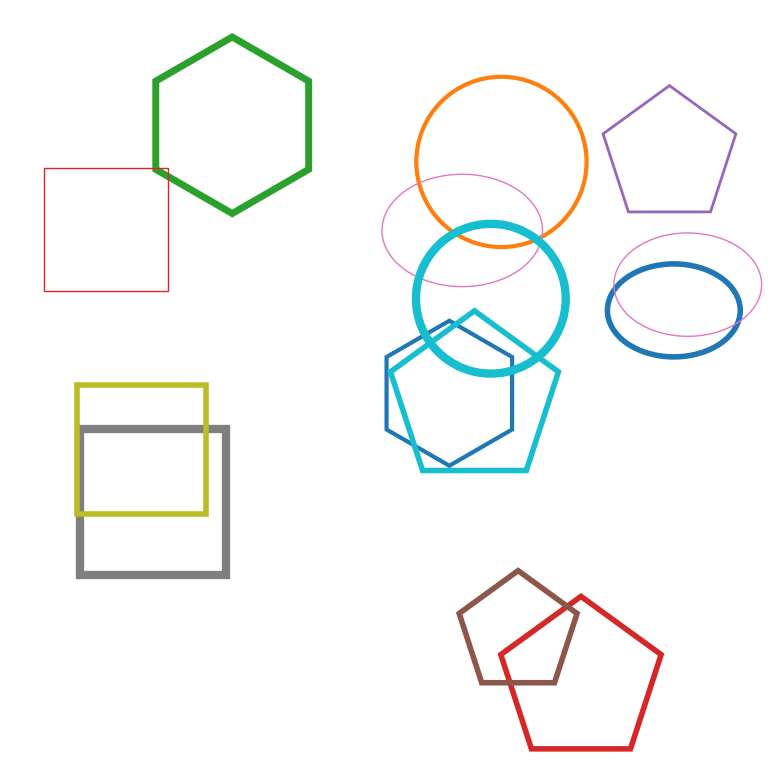[{"shape": "hexagon", "thickness": 1.5, "radius": 0.47, "center": [0.584, 0.489]}, {"shape": "oval", "thickness": 2, "radius": 0.43, "center": [0.875, 0.597]}, {"shape": "circle", "thickness": 1.5, "radius": 0.55, "center": [0.651, 0.79]}, {"shape": "hexagon", "thickness": 2.5, "radius": 0.57, "center": [0.302, 0.837]}, {"shape": "square", "thickness": 0.5, "radius": 0.4, "center": [0.138, 0.702]}, {"shape": "pentagon", "thickness": 2, "radius": 0.55, "center": [0.755, 0.116]}, {"shape": "pentagon", "thickness": 1, "radius": 0.45, "center": [0.869, 0.798]}, {"shape": "pentagon", "thickness": 2, "radius": 0.4, "center": [0.673, 0.178]}, {"shape": "oval", "thickness": 0.5, "radius": 0.48, "center": [0.893, 0.63]}, {"shape": "oval", "thickness": 0.5, "radius": 0.52, "center": [0.6, 0.701]}, {"shape": "square", "thickness": 3, "radius": 0.47, "center": [0.198, 0.348]}, {"shape": "square", "thickness": 2, "radius": 0.42, "center": [0.184, 0.416]}, {"shape": "circle", "thickness": 3, "radius": 0.49, "center": [0.637, 0.612]}, {"shape": "pentagon", "thickness": 2, "radius": 0.57, "center": [0.616, 0.482]}]